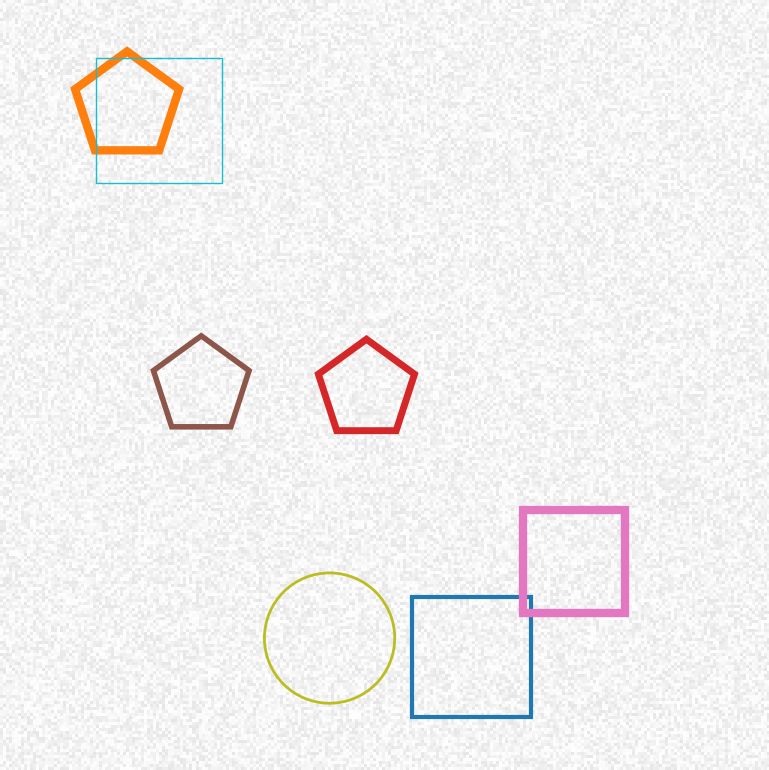[{"shape": "square", "thickness": 1.5, "radius": 0.39, "center": [0.612, 0.147]}, {"shape": "pentagon", "thickness": 3, "radius": 0.36, "center": [0.165, 0.862]}, {"shape": "pentagon", "thickness": 2.5, "radius": 0.33, "center": [0.476, 0.494]}, {"shape": "pentagon", "thickness": 2, "radius": 0.33, "center": [0.261, 0.499]}, {"shape": "square", "thickness": 3, "radius": 0.33, "center": [0.746, 0.271]}, {"shape": "circle", "thickness": 1, "radius": 0.42, "center": [0.428, 0.171]}, {"shape": "square", "thickness": 0.5, "radius": 0.41, "center": [0.206, 0.843]}]